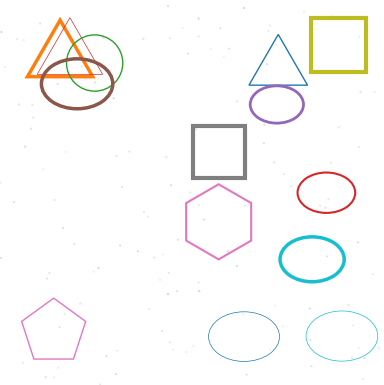[{"shape": "oval", "thickness": 0.5, "radius": 0.46, "center": [0.634, 0.126]}, {"shape": "triangle", "thickness": 1, "radius": 0.44, "center": [0.723, 0.823]}, {"shape": "triangle", "thickness": 2.5, "radius": 0.49, "center": [0.156, 0.85]}, {"shape": "circle", "thickness": 1, "radius": 0.37, "center": [0.246, 0.836]}, {"shape": "triangle", "thickness": 0.5, "radius": 0.49, "center": [0.182, 0.856]}, {"shape": "oval", "thickness": 1.5, "radius": 0.37, "center": [0.848, 0.499]}, {"shape": "oval", "thickness": 2, "radius": 0.35, "center": [0.719, 0.729]}, {"shape": "oval", "thickness": 2.5, "radius": 0.46, "center": [0.2, 0.782]}, {"shape": "hexagon", "thickness": 1.5, "radius": 0.49, "center": [0.568, 0.424]}, {"shape": "pentagon", "thickness": 1, "radius": 0.44, "center": [0.139, 0.138]}, {"shape": "square", "thickness": 3, "radius": 0.33, "center": [0.569, 0.605]}, {"shape": "square", "thickness": 3, "radius": 0.35, "center": [0.88, 0.884]}, {"shape": "oval", "thickness": 2.5, "radius": 0.42, "center": [0.811, 0.326]}, {"shape": "oval", "thickness": 0.5, "radius": 0.47, "center": [0.888, 0.127]}]